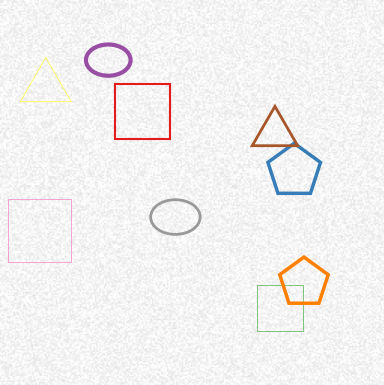[{"shape": "square", "thickness": 1.5, "radius": 0.36, "center": [0.371, 0.71]}, {"shape": "pentagon", "thickness": 2.5, "radius": 0.36, "center": [0.764, 0.556]}, {"shape": "square", "thickness": 0.5, "radius": 0.3, "center": [0.726, 0.199]}, {"shape": "oval", "thickness": 3, "radius": 0.29, "center": [0.281, 0.844]}, {"shape": "pentagon", "thickness": 2.5, "radius": 0.33, "center": [0.789, 0.266]}, {"shape": "triangle", "thickness": 0.5, "radius": 0.38, "center": [0.119, 0.774]}, {"shape": "triangle", "thickness": 2, "radius": 0.34, "center": [0.714, 0.656]}, {"shape": "square", "thickness": 0.5, "radius": 0.41, "center": [0.103, 0.401]}, {"shape": "oval", "thickness": 2, "radius": 0.32, "center": [0.456, 0.436]}]